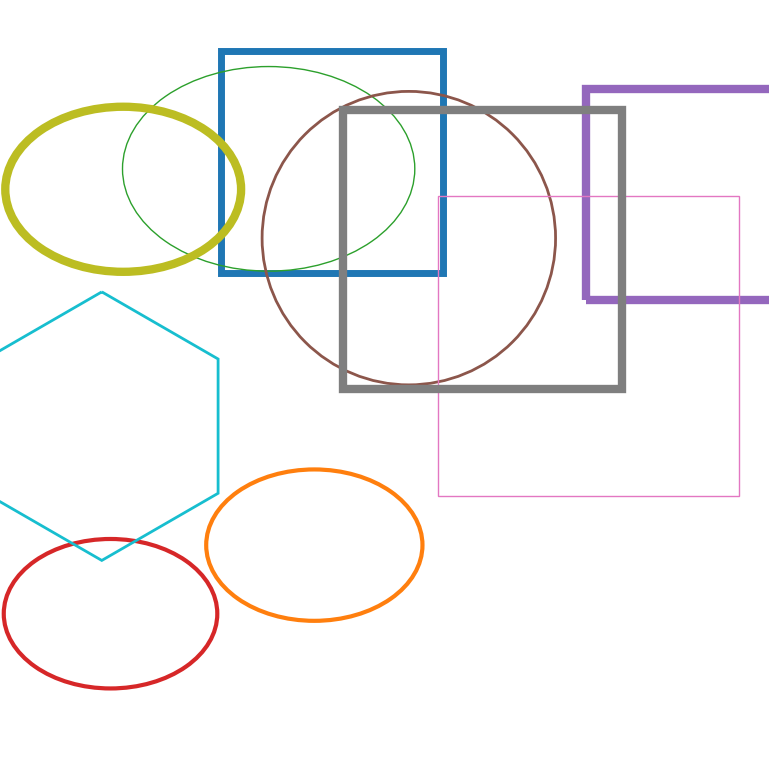[{"shape": "square", "thickness": 2.5, "radius": 0.72, "center": [0.431, 0.79]}, {"shape": "oval", "thickness": 1.5, "radius": 0.7, "center": [0.408, 0.292]}, {"shape": "oval", "thickness": 0.5, "radius": 0.95, "center": [0.349, 0.781]}, {"shape": "oval", "thickness": 1.5, "radius": 0.69, "center": [0.144, 0.203]}, {"shape": "square", "thickness": 3, "radius": 0.69, "center": [0.898, 0.748]}, {"shape": "circle", "thickness": 1, "radius": 0.95, "center": [0.531, 0.691]}, {"shape": "square", "thickness": 0.5, "radius": 0.98, "center": [0.764, 0.551]}, {"shape": "square", "thickness": 3, "radius": 0.9, "center": [0.626, 0.676]}, {"shape": "oval", "thickness": 3, "radius": 0.77, "center": [0.16, 0.754]}, {"shape": "hexagon", "thickness": 1, "radius": 0.87, "center": [0.132, 0.447]}]